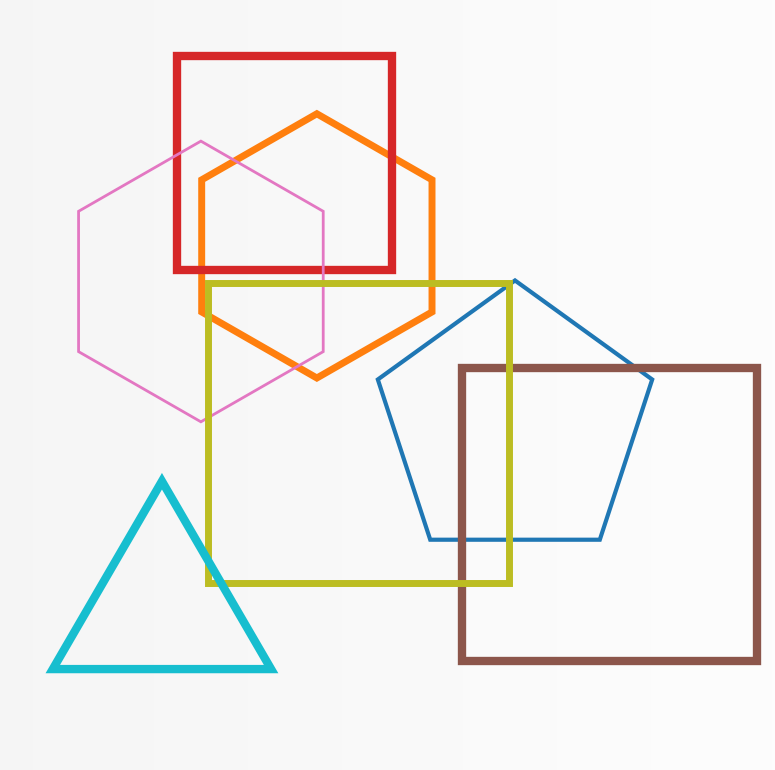[{"shape": "pentagon", "thickness": 1.5, "radius": 0.93, "center": [0.665, 0.45]}, {"shape": "hexagon", "thickness": 2.5, "radius": 0.86, "center": [0.409, 0.681]}, {"shape": "square", "thickness": 3, "radius": 0.69, "center": [0.367, 0.789]}, {"shape": "square", "thickness": 3, "radius": 0.95, "center": [0.787, 0.332]}, {"shape": "hexagon", "thickness": 1, "radius": 0.91, "center": [0.259, 0.634]}, {"shape": "square", "thickness": 2.5, "radius": 0.97, "center": [0.463, 0.438]}, {"shape": "triangle", "thickness": 3, "radius": 0.81, "center": [0.209, 0.212]}]